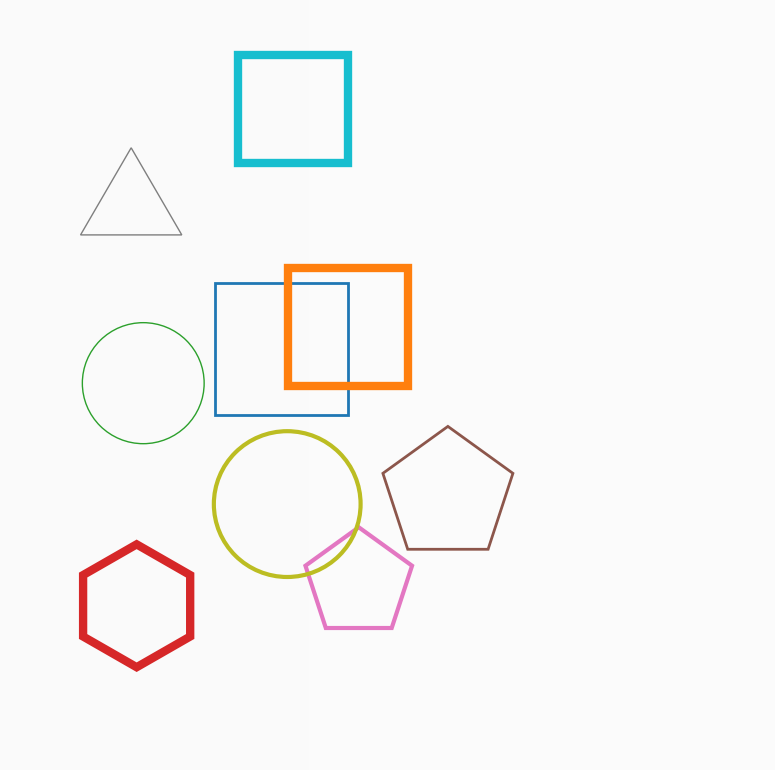[{"shape": "square", "thickness": 1, "radius": 0.43, "center": [0.363, 0.546]}, {"shape": "square", "thickness": 3, "radius": 0.39, "center": [0.449, 0.576]}, {"shape": "circle", "thickness": 0.5, "radius": 0.39, "center": [0.185, 0.502]}, {"shape": "hexagon", "thickness": 3, "radius": 0.4, "center": [0.176, 0.213]}, {"shape": "pentagon", "thickness": 1, "radius": 0.44, "center": [0.578, 0.358]}, {"shape": "pentagon", "thickness": 1.5, "radius": 0.36, "center": [0.463, 0.243]}, {"shape": "triangle", "thickness": 0.5, "radius": 0.38, "center": [0.169, 0.733]}, {"shape": "circle", "thickness": 1.5, "radius": 0.47, "center": [0.371, 0.345]}, {"shape": "square", "thickness": 3, "radius": 0.35, "center": [0.378, 0.858]}]